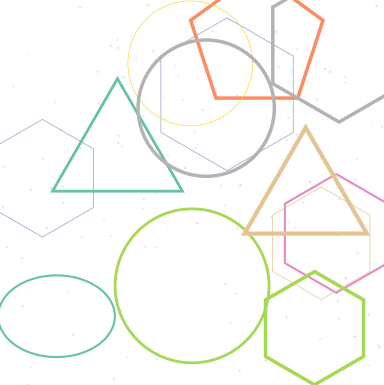[{"shape": "triangle", "thickness": 2, "radius": 0.97, "center": [0.305, 0.601]}, {"shape": "oval", "thickness": 1.5, "radius": 0.76, "center": [0.147, 0.179]}, {"shape": "pentagon", "thickness": 2.5, "radius": 0.9, "center": [0.667, 0.891]}, {"shape": "hexagon", "thickness": 0.5, "radius": 0.99, "center": [0.59, 0.755]}, {"shape": "hexagon", "thickness": 0.5, "radius": 0.76, "center": [0.11, 0.537]}, {"shape": "hexagon", "thickness": 1.5, "radius": 0.77, "center": [0.873, 0.394]}, {"shape": "circle", "thickness": 2, "radius": 1.0, "center": [0.499, 0.258]}, {"shape": "hexagon", "thickness": 2.5, "radius": 0.74, "center": [0.817, 0.148]}, {"shape": "circle", "thickness": 0.5, "radius": 0.81, "center": [0.494, 0.835]}, {"shape": "triangle", "thickness": 3, "radius": 0.92, "center": [0.794, 0.485]}, {"shape": "hexagon", "thickness": 0.5, "radius": 0.73, "center": [0.834, 0.368]}, {"shape": "circle", "thickness": 2.5, "radius": 0.89, "center": [0.536, 0.719]}, {"shape": "hexagon", "thickness": 2.5, "radius": 0.99, "center": [0.881, 0.882]}]